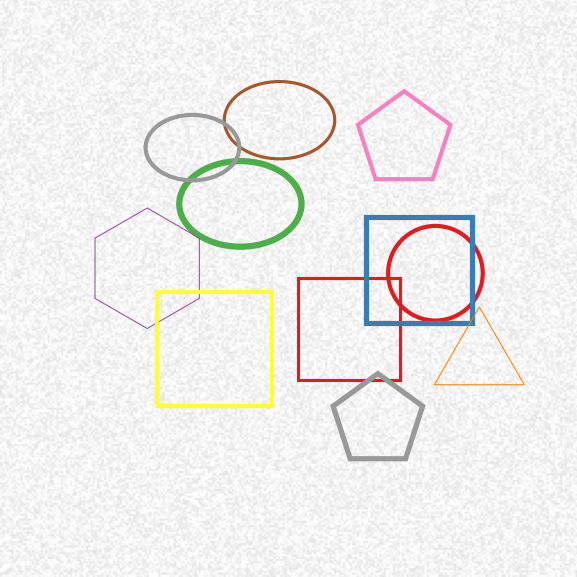[{"shape": "circle", "thickness": 2, "radius": 0.41, "center": [0.754, 0.526]}, {"shape": "square", "thickness": 1.5, "radius": 0.44, "center": [0.604, 0.429]}, {"shape": "square", "thickness": 2.5, "radius": 0.46, "center": [0.725, 0.531]}, {"shape": "oval", "thickness": 3, "radius": 0.53, "center": [0.416, 0.646]}, {"shape": "hexagon", "thickness": 0.5, "radius": 0.52, "center": [0.255, 0.535]}, {"shape": "triangle", "thickness": 0.5, "radius": 0.45, "center": [0.83, 0.378]}, {"shape": "square", "thickness": 2, "radius": 0.5, "center": [0.372, 0.395]}, {"shape": "oval", "thickness": 1.5, "radius": 0.48, "center": [0.484, 0.791]}, {"shape": "pentagon", "thickness": 2, "radius": 0.42, "center": [0.7, 0.757]}, {"shape": "pentagon", "thickness": 2.5, "radius": 0.41, "center": [0.654, 0.271]}, {"shape": "oval", "thickness": 2, "radius": 0.41, "center": [0.333, 0.743]}]